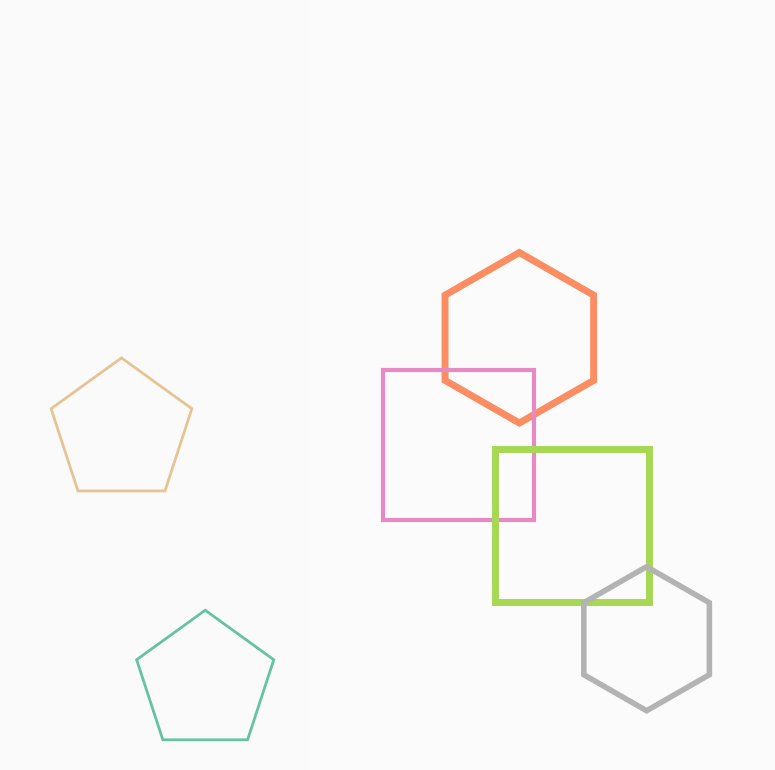[{"shape": "pentagon", "thickness": 1, "radius": 0.47, "center": [0.265, 0.114]}, {"shape": "hexagon", "thickness": 2.5, "radius": 0.55, "center": [0.67, 0.561]}, {"shape": "square", "thickness": 1.5, "radius": 0.49, "center": [0.592, 0.422]}, {"shape": "square", "thickness": 2.5, "radius": 0.5, "center": [0.738, 0.318]}, {"shape": "pentagon", "thickness": 1, "radius": 0.48, "center": [0.157, 0.44]}, {"shape": "hexagon", "thickness": 2, "radius": 0.47, "center": [0.834, 0.17]}]